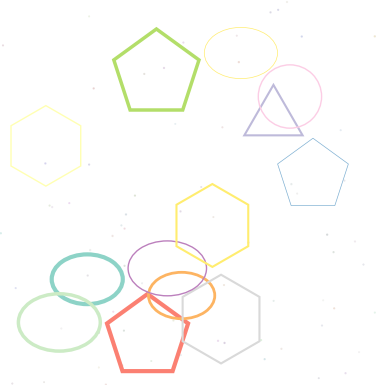[{"shape": "oval", "thickness": 3, "radius": 0.46, "center": [0.227, 0.275]}, {"shape": "hexagon", "thickness": 1, "radius": 0.52, "center": [0.119, 0.621]}, {"shape": "triangle", "thickness": 1.5, "radius": 0.44, "center": [0.71, 0.692]}, {"shape": "pentagon", "thickness": 3, "radius": 0.55, "center": [0.383, 0.126]}, {"shape": "pentagon", "thickness": 0.5, "radius": 0.48, "center": [0.813, 0.544]}, {"shape": "oval", "thickness": 2, "radius": 0.43, "center": [0.472, 0.232]}, {"shape": "pentagon", "thickness": 2.5, "radius": 0.58, "center": [0.406, 0.808]}, {"shape": "circle", "thickness": 1, "radius": 0.41, "center": [0.753, 0.749]}, {"shape": "hexagon", "thickness": 1.5, "radius": 0.58, "center": [0.574, 0.171]}, {"shape": "oval", "thickness": 1, "radius": 0.51, "center": [0.435, 0.303]}, {"shape": "oval", "thickness": 2.5, "radius": 0.53, "center": [0.154, 0.163]}, {"shape": "oval", "thickness": 0.5, "radius": 0.48, "center": [0.626, 0.862]}, {"shape": "hexagon", "thickness": 1.5, "radius": 0.54, "center": [0.552, 0.414]}]